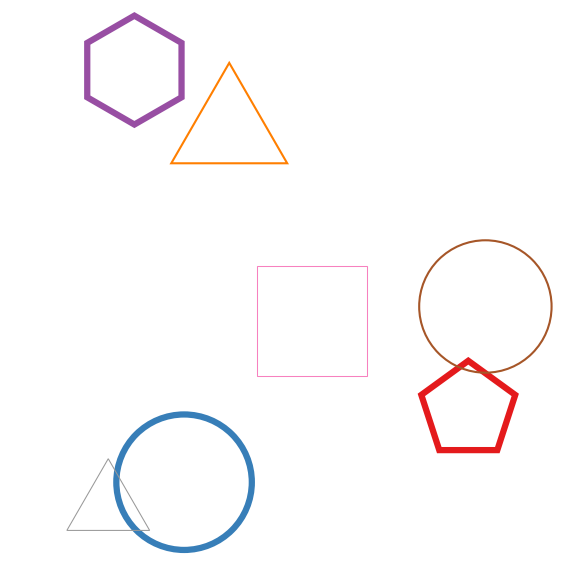[{"shape": "pentagon", "thickness": 3, "radius": 0.43, "center": [0.811, 0.289]}, {"shape": "circle", "thickness": 3, "radius": 0.59, "center": [0.319, 0.164]}, {"shape": "hexagon", "thickness": 3, "radius": 0.47, "center": [0.233, 0.878]}, {"shape": "triangle", "thickness": 1, "radius": 0.58, "center": [0.397, 0.774]}, {"shape": "circle", "thickness": 1, "radius": 0.57, "center": [0.84, 0.468]}, {"shape": "square", "thickness": 0.5, "radius": 0.48, "center": [0.54, 0.443]}, {"shape": "triangle", "thickness": 0.5, "radius": 0.41, "center": [0.187, 0.122]}]